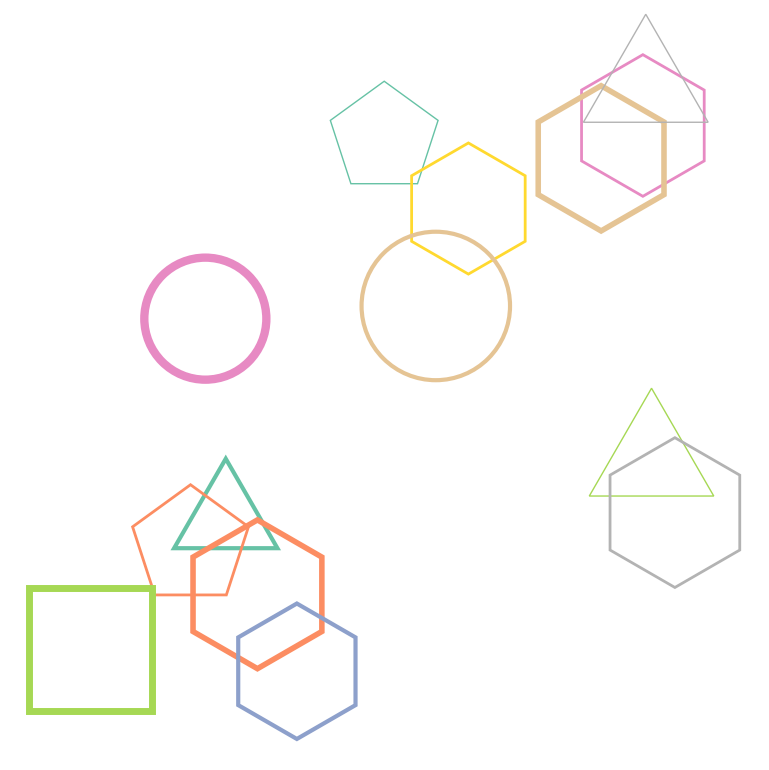[{"shape": "pentagon", "thickness": 0.5, "radius": 0.37, "center": [0.499, 0.821]}, {"shape": "triangle", "thickness": 1.5, "radius": 0.39, "center": [0.293, 0.327]}, {"shape": "pentagon", "thickness": 1, "radius": 0.4, "center": [0.247, 0.291]}, {"shape": "hexagon", "thickness": 2, "radius": 0.48, "center": [0.334, 0.228]}, {"shape": "hexagon", "thickness": 1.5, "radius": 0.44, "center": [0.386, 0.128]}, {"shape": "circle", "thickness": 3, "radius": 0.4, "center": [0.267, 0.586]}, {"shape": "hexagon", "thickness": 1, "radius": 0.46, "center": [0.835, 0.837]}, {"shape": "square", "thickness": 2.5, "radius": 0.4, "center": [0.118, 0.157]}, {"shape": "triangle", "thickness": 0.5, "radius": 0.47, "center": [0.846, 0.402]}, {"shape": "hexagon", "thickness": 1, "radius": 0.43, "center": [0.608, 0.729]}, {"shape": "circle", "thickness": 1.5, "radius": 0.48, "center": [0.566, 0.603]}, {"shape": "hexagon", "thickness": 2, "radius": 0.47, "center": [0.781, 0.794]}, {"shape": "triangle", "thickness": 0.5, "radius": 0.47, "center": [0.839, 0.888]}, {"shape": "hexagon", "thickness": 1, "radius": 0.49, "center": [0.876, 0.334]}]